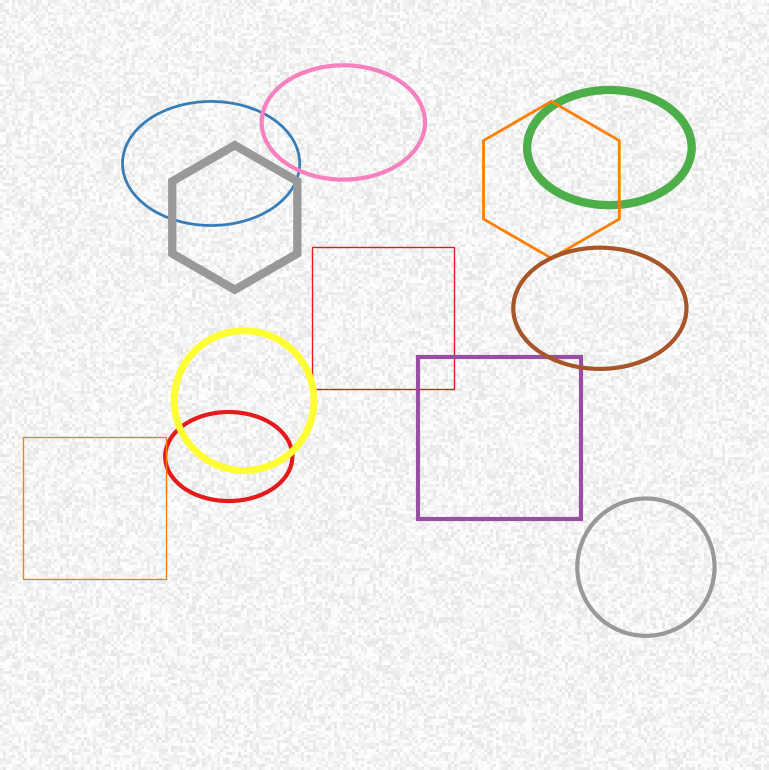[{"shape": "square", "thickness": 0.5, "radius": 0.46, "center": [0.498, 0.587]}, {"shape": "oval", "thickness": 1.5, "radius": 0.41, "center": [0.297, 0.407]}, {"shape": "oval", "thickness": 1, "radius": 0.58, "center": [0.274, 0.788]}, {"shape": "oval", "thickness": 3, "radius": 0.53, "center": [0.791, 0.808]}, {"shape": "square", "thickness": 1.5, "radius": 0.53, "center": [0.649, 0.431]}, {"shape": "hexagon", "thickness": 1, "radius": 0.51, "center": [0.716, 0.766]}, {"shape": "square", "thickness": 0.5, "radius": 0.46, "center": [0.123, 0.34]}, {"shape": "circle", "thickness": 2.5, "radius": 0.45, "center": [0.317, 0.48]}, {"shape": "oval", "thickness": 1.5, "radius": 0.56, "center": [0.779, 0.6]}, {"shape": "oval", "thickness": 1.5, "radius": 0.53, "center": [0.446, 0.841]}, {"shape": "circle", "thickness": 1.5, "radius": 0.45, "center": [0.839, 0.263]}, {"shape": "hexagon", "thickness": 3, "radius": 0.47, "center": [0.305, 0.718]}]